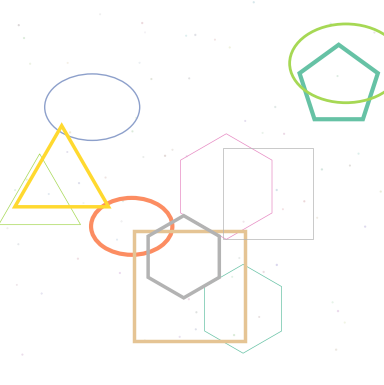[{"shape": "hexagon", "thickness": 0.5, "radius": 0.58, "center": [0.631, 0.198]}, {"shape": "pentagon", "thickness": 3, "radius": 0.53, "center": [0.88, 0.777]}, {"shape": "oval", "thickness": 3, "radius": 0.53, "center": [0.342, 0.412]}, {"shape": "oval", "thickness": 1, "radius": 0.62, "center": [0.239, 0.722]}, {"shape": "hexagon", "thickness": 0.5, "radius": 0.69, "center": [0.588, 0.515]}, {"shape": "oval", "thickness": 2, "radius": 0.73, "center": [0.898, 0.836]}, {"shape": "triangle", "thickness": 0.5, "radius": 0.61, "center": [0.103, 0.478]}, {"shape": "triangle", "thickness": 2.5, "radius": 0.7, "center": [0.16, 0.533]}, {"shape": "square", "thickness": 2.5, "radius": 0.72, "center": [0.492, 0.257]}, {"shape": "square", "thickness": 0.5, "radius": 0.59, "center": [0.696, 0.497]}, {"shape": "hexagon", "thickness": 2.5, "radius": 0.53, "center": [0.477, 0.333]}]